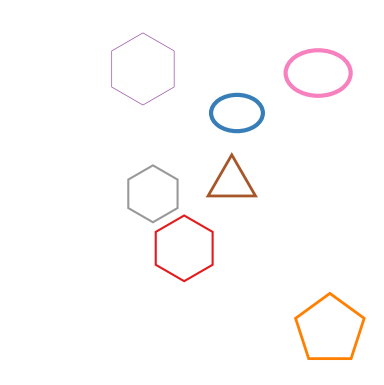[{"shape": "hexagon", "thickness": 1.5, "radius": 0.43, "center": [0.478, 0.355]}, {"shape": "oval", "thickness": 3, "radius": 0.34, "center": [0.616, 0.706]}, {"shape": "hexagon", "thickness": 0.5, "radius": 0.47, "center": [0.371, 0.821]}, {"shape": "pentagon", "thickness": 2, "radius": 0.47, "center": [0.857, 0.144]}, {"shape": "triangle", "thickness": 2, "radius": 0.36, "center": [0.602, 0.527]}, {"shape": "oval", "thickness": 3, "radius": 0.42, "center": [0.826, 0.81]}, {"shape": "hexagon", "thickness": 1.5, "radius": 0.37, "center": [0.397, 0.497]}]